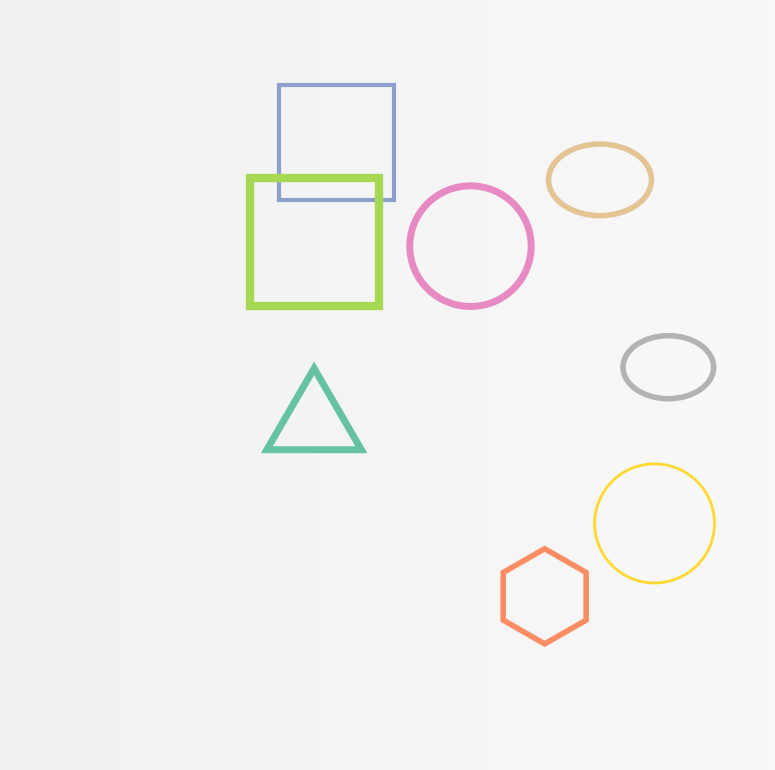[{"shape": "triangle", "thickness": 2.5, "radius": 0.35, "center": [0.405, 0.451]}, {"shape": "hexagon", "thickness": 2, "radius": 0.31, "center": [0.703, 0.226]}, {"shape": "square", "thickness": 1.5, "radius": 0.37, "center": [0.434, 0.815]}, {"shape": "circle", "thickness": 2.5, "radius": 0.39, "center": [0.607, 0.68]}, {"shape": "square", "thickness": 3, "radius": 0.41, "center": [0.406, 0.686]}, {"shape": "circle", "thickness": 1, "radius": 0.39, "center": [0.845, 0.32]}, {"shape": "oval", "thickness": 2, "radius": 0.33, "center": [0.774, 0.766]}, {"shape": "oval", "thickness": 2, "radius": 0.29, "center": [0.862, 0.523]}]